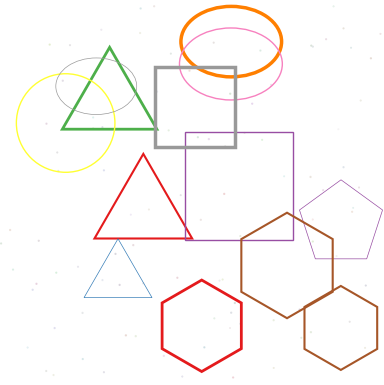[{"shape": "triangle", "thickness": 1.5, "radius": 0.73, "center": [0.372, 0.454]}, {"shape": "hexagon", "thickness": 2, "radius": 0.59, "center": [0.524, 0.154]}, {"shape": "triangle", "thickness": 0.5, "radius": 0.51, "center": [0.307, 0.278]}, {"shape": "triangle", "thickness": 2, "radius": 0.71, "center": [0.285, 0.735]}, {"shape": "square", "thickness": 1, "radius": 0.7, "center": [0.621, 0.517]}, {"shape": "pentagon", "thickness": 0.5, "radius": 0.57, "center": [0.886, 0.419]}, {"shape": "oval", "thickness": 2.5, "radius": 0.65, "center": [0.601, 0.892]}, {"shape": "circle", "thickness": 1, "radius": 0.64, "center": [0.171, 0.68]}, {"shape": "hexagon", "thickness": 1.5, "radius": 0.55, "center": [0.885, 0.148]}, {"shape": "hexagon", "thickness": 1.5, "radius": 0.68, "center": [0.745, 0.311]}, {"shape": "oval", "thickness": 1, "radius": 0.67, "center": [0.6, 0.834]}, {"shape": "square", "thickness": 2.5, "radius": 0.52, "center": [0.506, 0.722]}, {"shape": "oval", "thickness": 0.5, "radius": 0.53, "center": [0.25, 0.776]}]